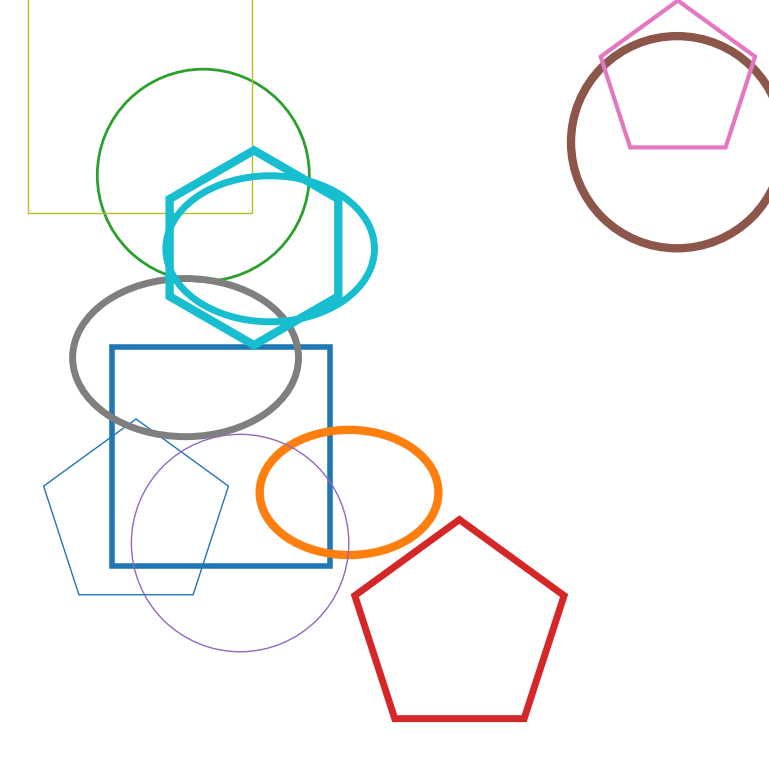[{"shape": "square", "thickness": 2, "radius": 0.71, "center": [0.287, 0.407]}, {"shape": "pentagon", "thickness": 0.5, "radius": 0.63, "center": [0.177, 0.33]}, {"shape": "oval", "thickness": 3, "radius": 0.58, "center": [0.453, 0.36]}, {"shape": "circle", "thickness": 1, "radius": 0.69, "center": [0.264, 0.772]}, {"shape": "pentagon", "thickness": 2.5, "radius": 0.71, "center": [0.597, 0.182]}, {"shape": "circle", "thickness": 0.5, "radius": 0.71, "center": [0.312, 0.295]}, {"shape": "circle", "thickness": 3, "radius": 0.69, "center": [0.879, 0.815]}, {"shape": "pentagon", "thickness": 1.5, "radius": 0.53, "center": [0.88, 0.894]}, {"shape": "oval", "thickness": 2.5, "radius": 0.73, "center": [0.241, 0.536]}, {"shape": "square", "thickness": 0.5, "radius": 0.73, "center": [0.182, 0.869]}, {"shape": "hexagon", "thickness": 3, "radius": 0.63, "center": [0.33, 0.678]}, {"shape": "oval", "thickness": 2.5, "radius": 0.68, "center": [0.351, 0.677]}]